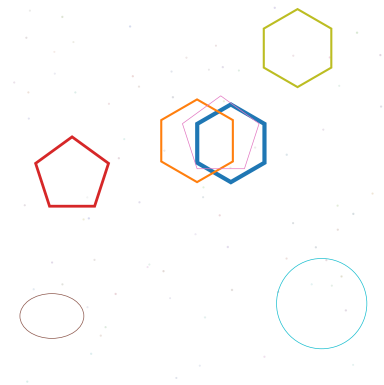[{"shape": "hexagon", "thickness": 3, "radius": 0.5, "center": [0.6, 0.628]}, {"shape": "hexagon", "thickness": 1.5, "radius": 0.54, "center": [0.512, 0.634]}, {"shape": "pentagon", "thickness": 2, "radius": 0.5, "center": [0.187, 0.545]}, {"shape": "oval", "thickness": 0.5, "radius": 0.42, "center": [0.135, 0.179]}, {"shape": "pentagon", "thickness": 0.5, "radius": 0.52, "center": [0.573, 0.646]}, {"shape": "hexagon", "thickness": 1.5, "radius": 0.51, "center": [0.773, 0.875]}, {"shape": "circle", "thickness": 0.5, "radius": 0.59, "center": [0.836, 0.211]}]